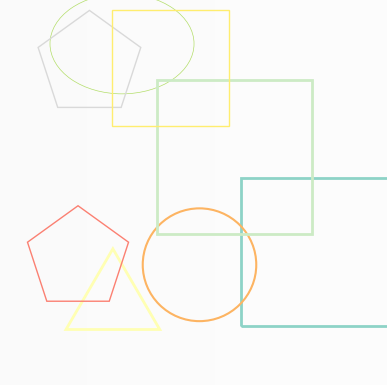[{"shape": "square", "thickness": 2, "radius": 0.96, "center": [0.814, 0.346]}, {"shape": "triangle", "thickness": 2, "radius": 0.7, "center": [0.291, 0.214]}, {"shape": "pentagon", "thickness": 1, "radius": 0.69, "center": [0.201, 0.328]}, {"shape": "circle", "thickness": 1.5, "radius": 0.73, "center": [0.515, 0.312]}, {"shape": "oval", "thickness": 0.5, "radius": 0.93, "center": [0.315, 0.886]}, {"shape": "pentagon", "thickness": 1, "radius": 0.7, "center": [0.231, 0.834]}, {"shape": "square", "thickness": 2, "radius": 1.0, "center": [0.605, 0.591]}, {"shape": "square", "thickness": 1, "radius": 0.75, "center": [0.44, 0.823]}]